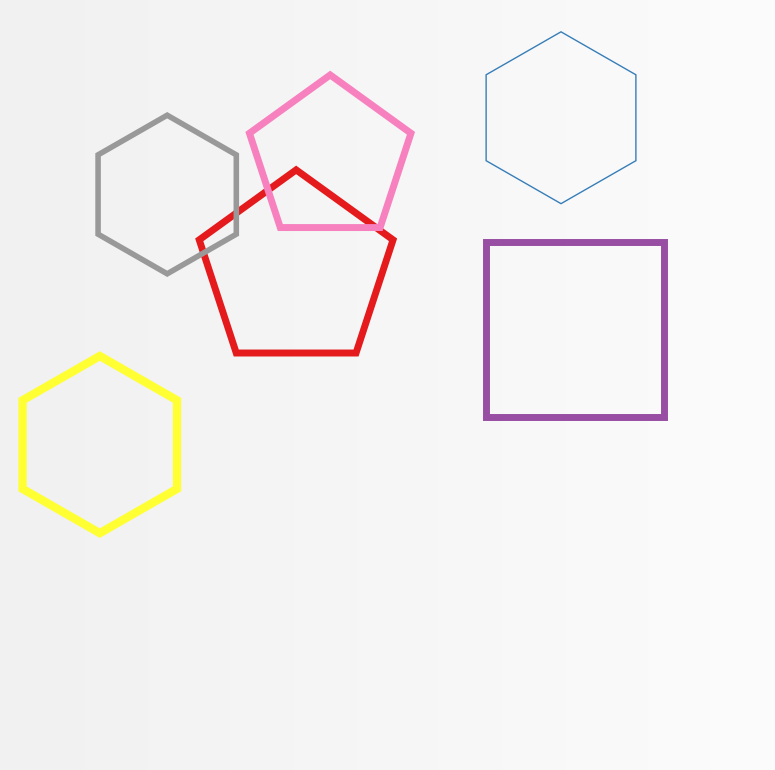[{"shape": "pentagon", "thickness": 2.5, "radius": 0.66, "center": [0.382, 0.648]}, {"shape": "hexagon", "thickness": 0.5, "radius": 0.56, "center": [0.724, 0.847]}, {"shape": "square", "thickness": 2.5, "radius": 0.57, "center": [0.742, 0.572]}, {"shape": "hexagon", "thickness": 3, "radius": 0.58, "center": [0.129, 0.423]}, {"shape": "pentagon", "thickness": 2.5, "radius": 0.55, "center": [0.426, 0.793]}, {"shape": "hexagon", "thickness": 2, "radius": 0.51, "center": [0.216, 0.747]}]